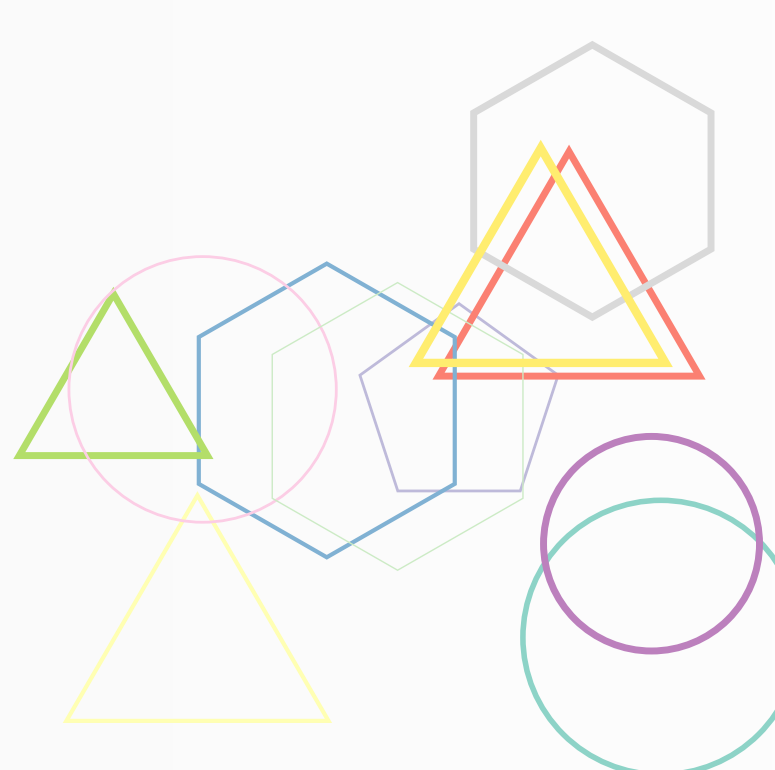[{"shape": "circle", "thickness": 2, "radius": 0.89, "center": [0.853, 0.172]}, {"shape": "triangle", "thickness": 1.5, "radius": 0.98, "center": [0.255, 0.161]}, {"shape": "pentagon", "thickness": 1, "radius": 0.67, "center": [0.592, 0.471]}, {"shape": "triangle", "thickness": 2.5, "radius": 0.97, "center": [0.734, 0.609]}, {"shape": "hexagon", "thickness": 1.5, "radius": 0.95, "center": [0.422, 0.467]}, {"shape": "triangle", "thickness": 2.5, "radius": 0.7, "center": [0.146, 0.478]}, {"shape": "circle", "thickness": 1, "radius": 0.86, "center": [0.261, 0.494]}, {"shape": "hexagon", "thickness": 2.5, "radius": 0.88, "center": [0.764, 0.765]}, {"shape": "circle", "thickness": 2.5, "radius": 0.7, "center": [0.841, 0.294]}, {"shape": "hexagon", "thickness": 0.5, "radius": 0.93, "center": [0.513, 0.446]}, {"shape": "triangle", "thickness": 3, "radius": 0.93, "center": [0.698, 0.622]}]